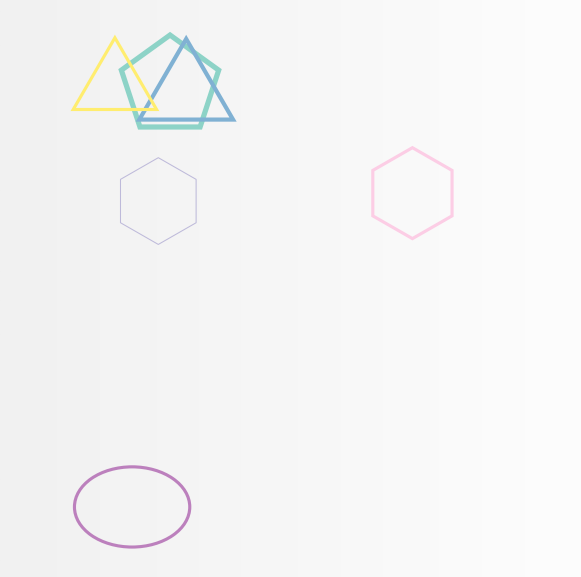[{"shape": "pentagon", "thickness": 2.5, "radius": 0.44, "center": [0.293, 0.85]}, {"shape": "hexagon", "thickness": 0.5, "radius": 0.38, "center": [0.272, 0.651]}, {"shape": "triangle", "thickness": 2, "radius": 0.47, "center": [0.32, 0.839]}, {"shape": "hexagon", "thickness": 1.5, "radius": 0.39, "center": [0.71, 0.665]}, {"shape": "oval", "thickness": 1.5, "radius": 0.5, "center": [0.227, 0.121]}, {"shape": "triangle", "thickness": 1.5, "radius": 0.41, "center": [0.198, 0.851]}]